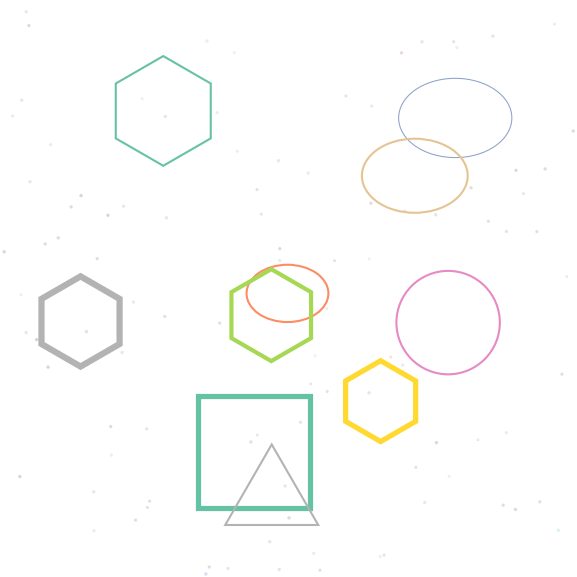[{"shape": "square", "thickness": 2.5, "radius": 0.49, "center": [0.44, 0.216]}, {"shape": "hexagon", "thickness": 1, "radius": 0.47, "center": [0.283, 0.807]}, {"shape": "oval", "thickness": 1, "radius": 0.35, "center": [0.498, 0.491]}, {"shape": "oval", "thickness": 0.5, "radius": 0.49, "center": [0.788, 0.795]}, {"shape": "circle", "thickness": 1, "radius": 0.45, "center": [0.776, 0.441]}, {"shape": "hexagon", "thickness": 2, "radius": 0.4, "center": [0.47, 0.453]}, {"shape": "hexagon", "thickness": 2.5, "radius": 0.35, "center": [0.659, 0.305]}, {"shape": "oval", "thickness": 1, "radius": 0.46, "center": [0.718, 0.695]}, {"shape": "triangle", "thickness": 1, "radius": 0.46, "center": [0.471, 0.137]}, {"shape": "hexagon", "thickness": 3, "radius": 0.39, "center": [0.139, 0.443]}]